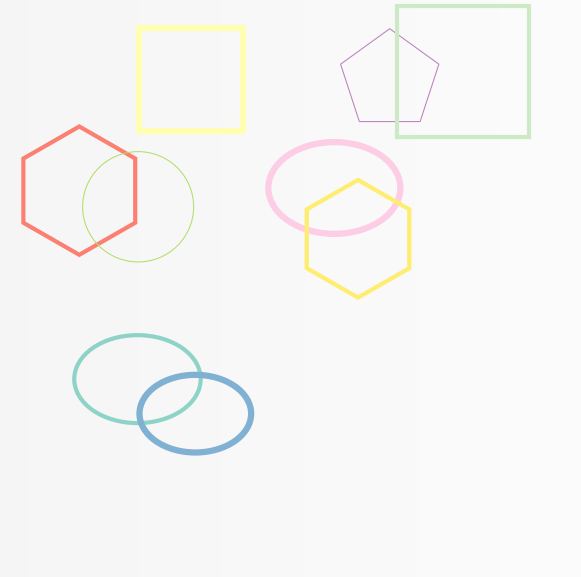[{"shape": "oval", "thickness": 2, "radius": 0.54, "center": [0.237, 0.343]}, {"shape": "square", "thickness": 3, "radius": 0.45, "center": [0.329, 0.862]}, {"shape": "hexagon", "thickness": 2, "radius": 0.56, "center": [0.136, 0.669]}, {"shape": "oval", "thickness": 3, "radius": 0.48, "center": [0.336, 0.283]}, {"shape": "circle", "thickness": 0.5, "radius": 0.48, "center": [0.238, 0.641]}, {"shape": "oval", "thickness": 3, "radius": 0.57, "center": [0.575, 0.674]}, {"shape": "pentagon", "thickness": 0.5, "radius": 0.44, "center": [0.671, 0.861]}, {"shape": "square", "thickness": 2, "radius": 0.57, "center": [0.796, 0.876]}, {"shape": "hexagon", "thickness": 2, "radius": 0.51, "center": [0.616, 0.586]}]